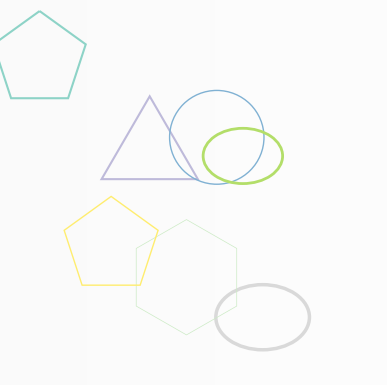[{"shape": "pentagon", "thickness": 1.5, "radius": 0.63, "center": [0.102, 0.846]}, {"shape": "triangle", "thickness": 1.5, "radius": 0.72, "center": [0.386, 0.606]}, {"shape": "circle", "thickness": 1, "radius": 0.61, "center": [0.559, 0.643]}, {"shape": "oval", "thickness": 2, "radius": 0.51, "center": [0.627, 0.595]}, {"shape": "oval", "thickness": 2.5, "radius": 0.6, "center": [0.678, 0.176]}, {"shape": "hexagon", "thickness": 0.5, "radius": 0.75, "center": [0.481, 0.28]}, {"shape": "pentagon", "thickness": 1, "radius": 0.64, "center": [0.287, 0.362]}]